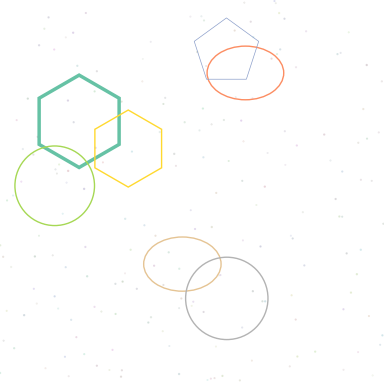[{"shape": "hexagon", "thickness": 2.5, "radius": 0.6, "center": [0.206, 0.685]}, {"shape": "oval", "thickness": 1, "radius": 0.5, "center": [0.637, 0.811]}, {"shape": "pentagon", "thickness": 0.5, "radius": 0.44, "center": [0.588, 0.865]}, {"shape": "circle", "thickness": 1, "radius": 0.52, "center": [0.142, 0.517]}, {"shape": "hexagon", "thickness": 1, "radius": 0.5, "center": [0.333, 0.614]}, {"shape": "oval", "thickness": 1, "radius": 0.5, "center": [0.474, 0.314]}, {"shape": "circle", "thickness": 1, "radius": 0.53, "center": [0.589, 0.225]}]